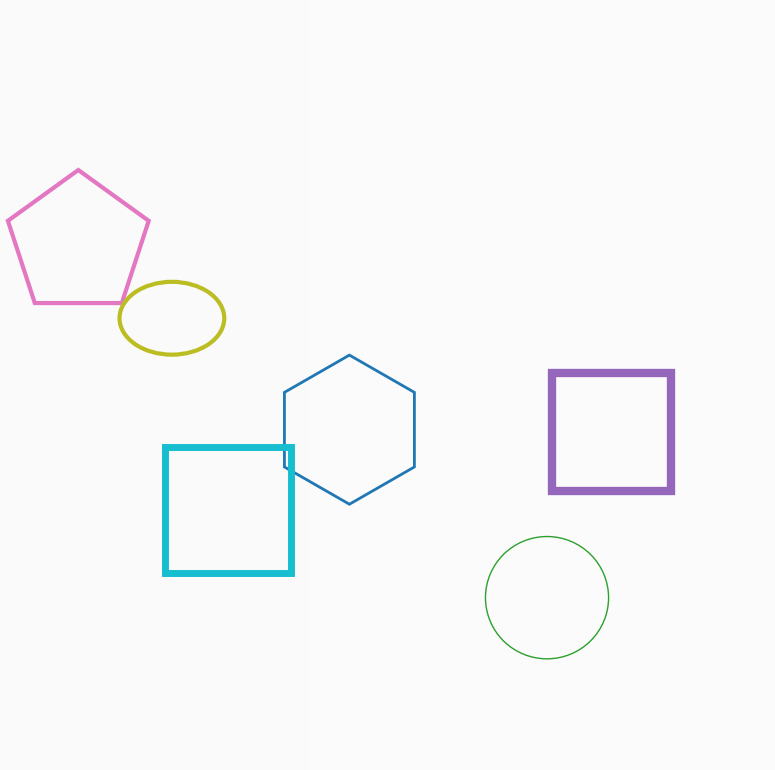[{"shape": "hexagon", "thickness": 1, "radius": 0.48, "center": [0.451, 0.442]}, {"shape": "circle", "thickness": 0.5, "radius": 0.4, "center": [0.706, 0.224]}, {"shape": "square", "thickness": 3, "radius": 0.38, "center": [0.789, 0.438]}, {"shape": "pentagon", "thickness": 1.5, "radius": 0.48, "center": [0.101, 0.684]}, {"shape": "oval", "thickness": 1.5, "radius": 0.34, "center": [0.222, 0.587]}, {"shape": "square", "thickness": 2.5, "radius": 0.41, "center": [0.294, 0.338]}]